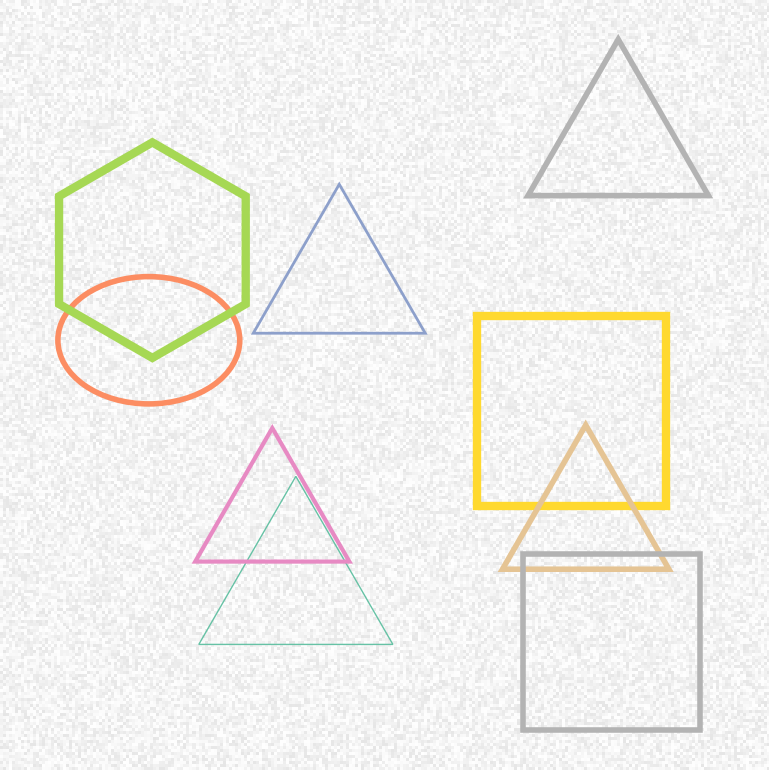[{"shape": "triangle", "thickness": 0.5, "radius": 0.73, "center": [0.384, 0.236]}, {"shape": "oval", "thickness": 2, "radius": 0.59, "center": [0.193, 0.558]}, {"shape": "triangle", "thickness": 1, "radius": 0.64, "center": [0.441, 0.632]}, {"shape": "triangle", "thickness": 1.5, "radius": 0.58, "center": [0.354, 0.328]}, {"shape": "hexagon", "thickness": 3, "radius": 0.7, "center": [0.198, 0.675]}, {"shape": "square", "thickness": 3, "radius": 0.61, "center": [0.742, 0.466]}, {"shape": "triangle", "thickness": 2, "radius": 0.62, "center": [0.761, 0.323]}, {"shape": "square", "thickness": 2, "radius": 0.57, "center": [0.794, 0.166]}, {"shape": "triangle", "thickness": 2, "radius": 0.68, "center": [0.803, 0.814]}]